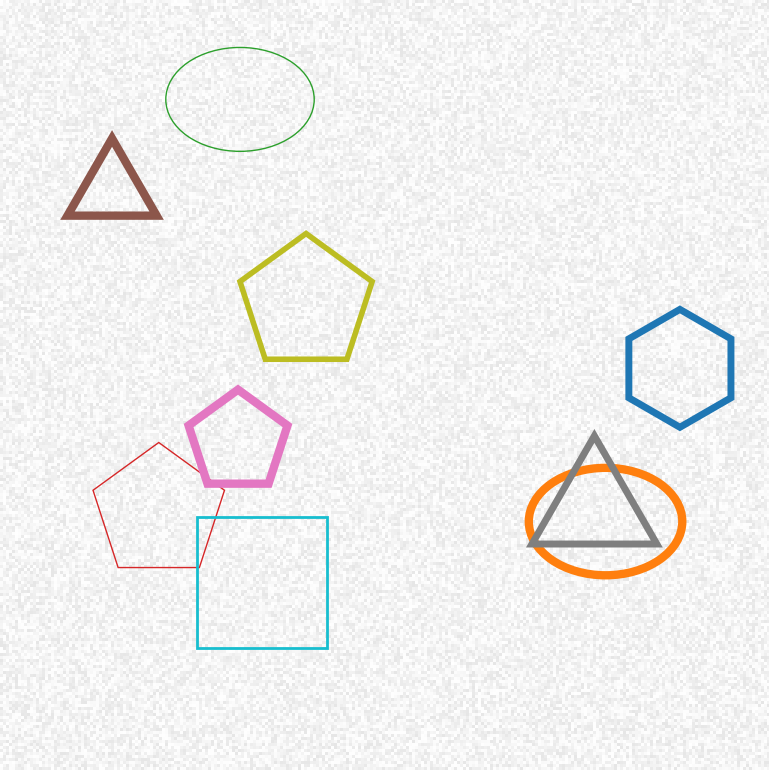[{"shape": "hexagon", "thickness": 2.5, "radius": 0.38, "center": [0.883, 0.522]}, {"shape": "oval", "thickness": 3, "radius": 0.5, "center": [0.786, 0.323]}, {"shape": "oval", "thickness": 0.5, "radius": 0.48, "center": [0.312, 0.871]}, {"shape": "pentagon", "thickness": 0.5, "radius": 0.45, "center": [0.206, 0.336]}, {"shape": "triangle", "thickness": 3, "radius": 0.33, "center": [0.146, 0.753]}, {"shape": "pentagon", "thickness": 3, "radius": 0.34, "center": [0.309, 0.426]}, {"shape": "triangle", "thickness": 2.5, "radius": 0.47, "center": [0.772, 0.34]}, {"shape": "pentagon", "thickness": 2, "radius": 0.45, "center": [0.397, 0.606]}, {"shape": "square", "thickness": 1, "radius": 0.42, "center": [0.34, 0.244]}]